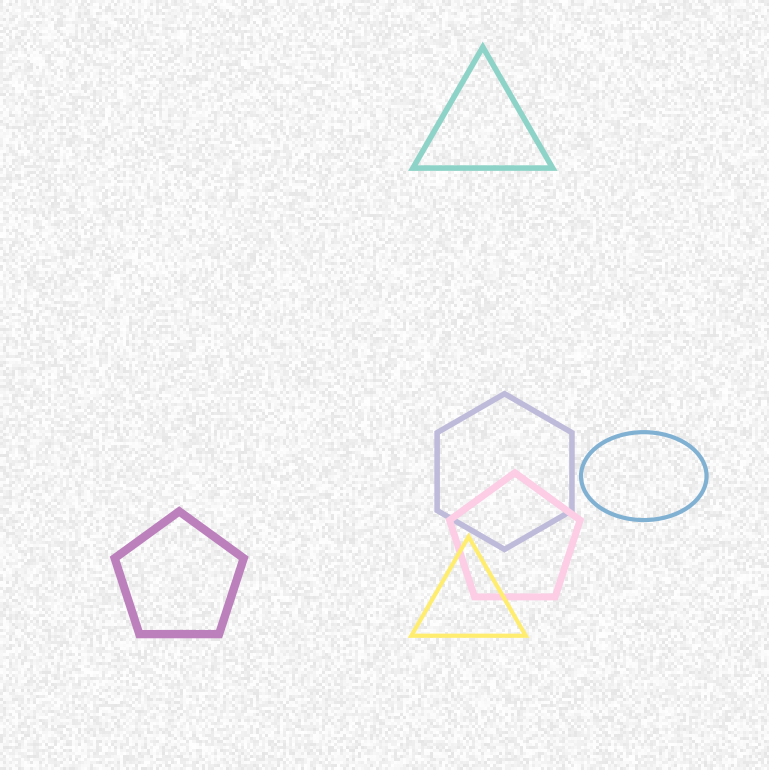[{"shape": "triangle", "thickness": 2, "radius": 0.52, "center": [0.627, 0.834]}, {"shape": "hexagon", "thickness": 2, "radius": 0.51, "center": [0.655, 0.388]}, {"shape": "oval", "thickness": 1.5, "radius": 0.41, "center": [0.836, 0.382]}, {"shape": "pentagon", "thickness": 2.5, "radius": 0.45, "center": [0.669, 0.297]}, {"shape": "pentagon", "thickness": 3, "radius": 0.44, "center": [0.233, 0.248]}, {"shape": "triangle", "thickness": 1.5, "radius": 0.43, "center": [0.608, 0.217]}]